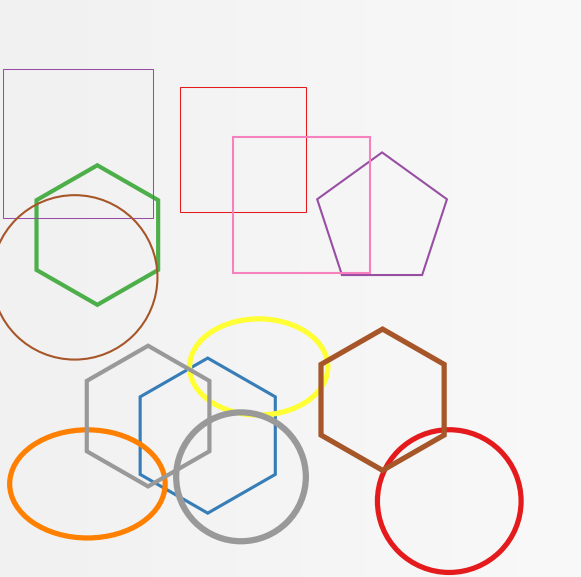[{"shape": "square", "thickness": 0.5, "radius": 0.54, "center": [0.418, 0.741]}, {"shape": "circle", "thickness": 2.5, "radius": 0.62, "center": [0.773, 0.131]}, {"shape": "hexagon", "thickness": 1.5, "radius": 0.67, "center": [0.357, 0.245]}, {"shape": "hexagon", "thickness": 2, "radius": 0.6, "center": [0.167, 0.592]}, {"shape": "square", "thickness": 0.5, "radius": 0.64, "center": [0.134, 0.751]}, {"shape": "pentagon", "thickness": 1, "radius": 0.59, "center": [0.657, 0.618]}, {"shape": "oval", "thickness": 2.5, "radius": 0.67, "center": [0.15, 0.161]}, {"shape": "oval", "thickness": 2.5, "radius": 0.59, "center": [0.445, 0.364]}, {"shape": "hexagon", "thickness": 2.5, "radius": 0.61, "center": [0.658, 0.307]}, {"shape": "circle", "thickness": 1, "radius": 0.71, "center": [0.129, 0.519]}, {"shape": "square", "thickness": 1, "radius": 0.59, "center": [0.519, 0.645]}, {"shape": "circle", "thickness": 3, "radius": 0.56, "center": [0.415, 0.173]}, {"shape": "hexagon", "thickness": 2, "radius": 0.61, "center": [0.255, 0.279]}]